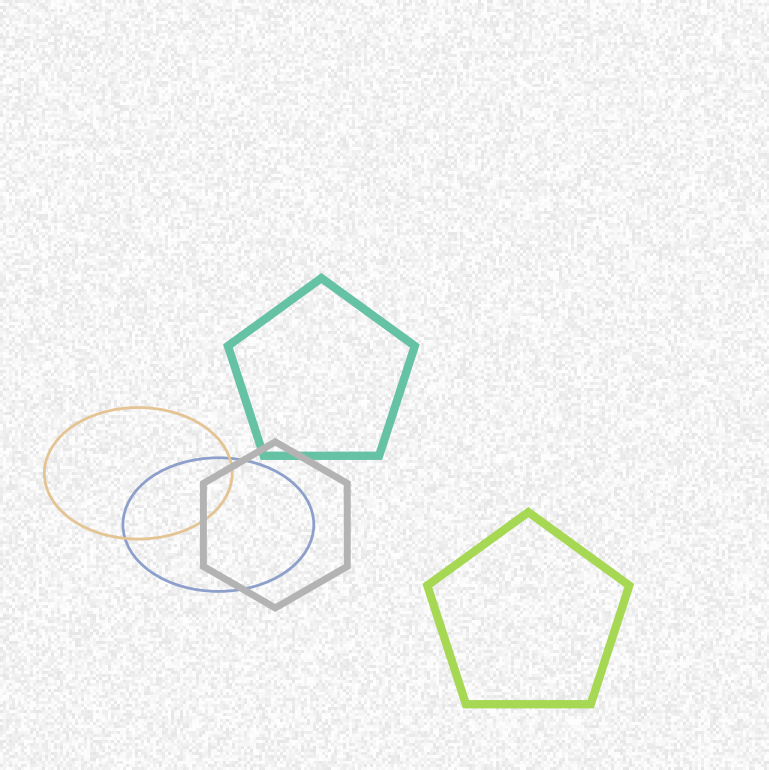[{"shape": "pentagon", "thickness": 3, "radius": 0.64, "center": [0.417, 0.511]}, {"shape": "oval", "thickness": 1, "radius": 0.62, "center": [0.284, 0.319]}, {"shape": "pentagon", "thickness": 3, "radius": 0.69, "center": [0.686, 0.197]}, {"shape": "oval", "thickness": 1, "radius": 0.61, "center": [0.18, 0.385]}, {"shape": "hexagon", "thickness": 2.5, "radius": 0.54, "center": [0.358, 0.318]}]